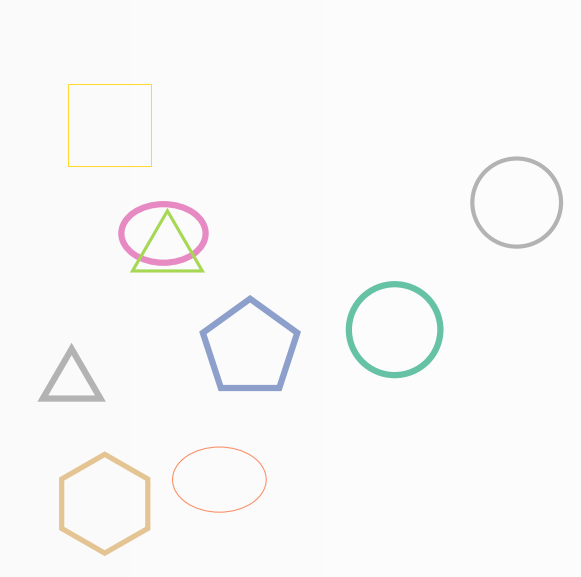[{"shape": "circle", "thickness": 3, "radius": 0.39, "center": [0.679, 0.428]}, {"shape": "oval", "thickness": 0.5, "radius": 0.4, "center": [0.377, 0.169]}, {"shape": "pentagon", "thickness": 3, "radius": 0.43, "center": [0.43, 0.396]}, {"shape": "oval", "thickness": 3, "radius": 0.36, "center": [0.281, 0.595]}, {"shape": "triangle", "thickness": 1.5, "radius": 0.35, "center": [0.288, 0.565]}, {"shape": "square", "thickness": 0.5, "radius": 0.36, "center": [0.189, 0.782]}, {"shape": "hexagon", "thickness": 2.5, "radius": 0.43, "center": [0.18, 0.127]}, {"shape": "triangle", "thickness": 3, "radius": 0.29, "center": [0.123, 0.338]}, {"shape": "circle", "thickness": 2, "radius": 0.38, "center": [0.889, 0.648]}]